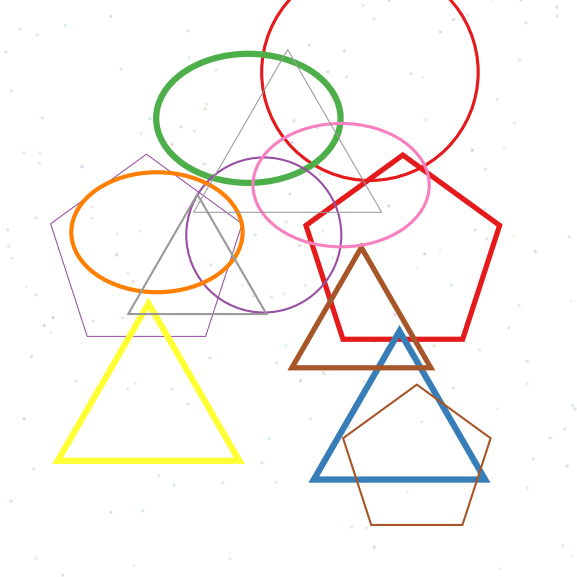[{"shape": "pentagon", "thickness": 2.5, "radius": 0.88, "center": [0.697, 0.554]}, {"shape": "circle", "thickness": 1.5, "radius": 0.94, "center": [0.641, 0.874]}, {"shape": "triangle", "thickness": 3, "radius": 0.86, "center": [0.692, 0.254]}, {"shape": "oval", "thickness": 3, "radius": 0.8, "center": [0.43, 0.794]}, {"shape": "circle", "thickness": 1, "radius": 0.67, "center": [0.457, 0.592]}, {"shape": "pentagon", "thickness": 0.5, "radius": 0.87, "center": [0.254, 0.558]}, {"shape": "oval", "thickness": 2, "radius": 0.74, "center": [0.272, 0.597]}, {"shape": "triangle", "thickness": 3, "radius": 0.91, "center": [0.257, 0.292]}, {"shape": "pentagon", "thickness": 1, "radius": 0.67, "center": [0.722, 0.199]}, {"shape": "triangle", "thickness": 2.5, "radius": 0.69, "center": [0.626, 0.432]}, {"shape": "oval", "thickness": 1.5, "radius": 0.76, "center": [0.591, 0.679]}, {"shape": "triangle", "thickness": 1, "radius": 0.69, "center": [0.342, 0.524]}, {"shape": "triangle", "thickness": 0.5, "radius": 0.94, "center": [0.498, 0.725]}]